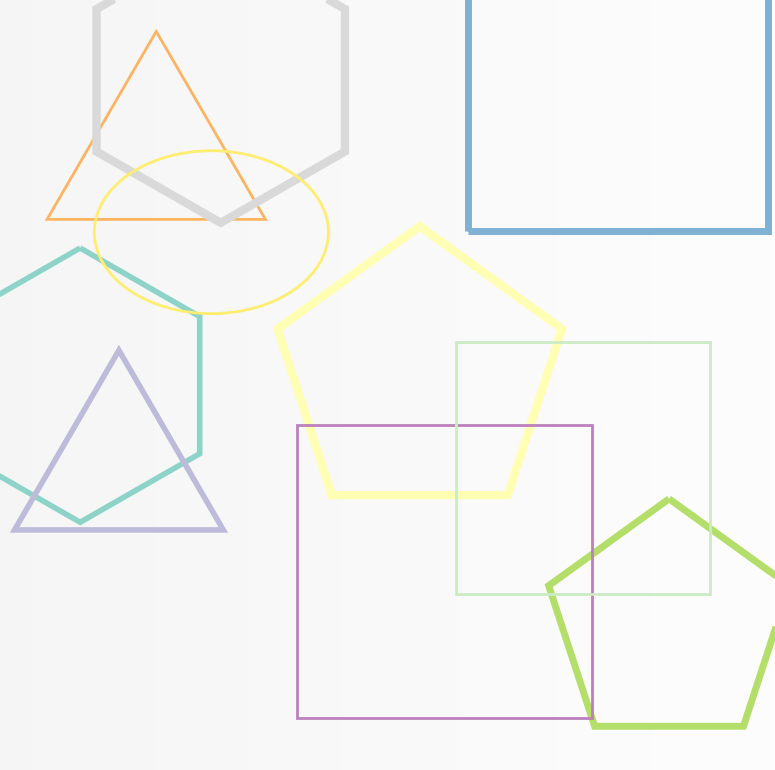[{"shape": "hexagon", "thickness": 2, "radius": 0.89, "center": [0.103, 0.5]}, {"shape": "pentagon", "thickness": 3, "radius": 0.96, "center": [0.542, 0.513]}, {"shape": "triangle", "thickness": 2, "radius": 0.78, "center": [0.153, 0.39]}, {"shape": "square", "thickness": 2.5, "radius": 0.97, "center": [0.798, 0.894]}, {"shape": "triangle", "thickness": 1, "radius": 0.81, "center": [0.202, 0.796]}, {"shape": "pentagon", "thickness": 2.5, "radius": 0.82, "center": [0.863, 0.189]}, {"shape": "hexagon", "thickness": 3, "radius": 0.93, "center": [0.285, 0.896]}, {"shape": "square", "thickness": 1, "radius": 0.95, "center": [0.574, 0.258]}, {"shape": "square", "thickness": 1, "radius": 0.82, "center": [0.752, 0.393]}, {"shape": "oval", "thickness": 1, "radius": 0.76, "center": [0.273, 0.698]}]